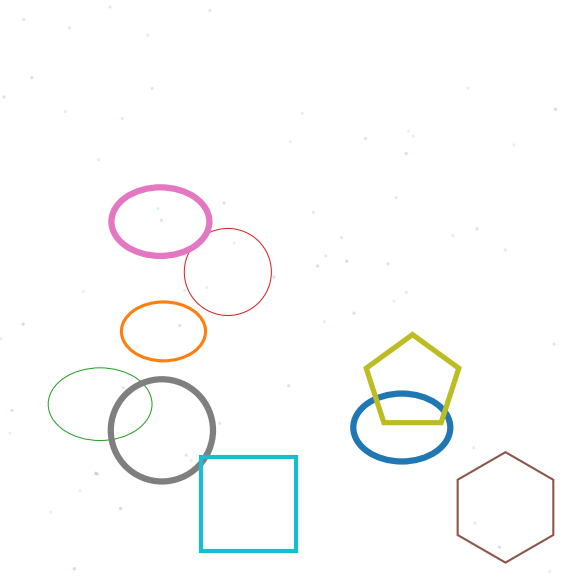[{"shape": "oval", "thickness": 3, "radius": 0.42, "center": [0.696, 0.259]}, {"shape": "oval", "thickness": 1.5, "radius": 0.36, "center": [0.283, 0.425]}, {"shape": "oval", "thickness": 0.5, "radius": 0.45, "center": [0.173, 0.299]}, {"shape": "circle", "thickness": 0.5, "radius": 0.38, "center": [0.395, 0.528]}, {"shape": "hexagon", "thickness": 1, "radius": 0.48, "center": [0.875, 0.121]}, {"shape": "oval", "thickness": 3, "radius": 0.42, "center": [0.278, 0.615]}, {"shape": "circle", "thickness": 3, "radius": 0.44, "center": [0.28, 0.254]}, {"shape": "pentagon", "thickness": 2.5, "radius": 0.42, "center": [0.714, 0.335]}, {"shape": "square", "thickness": 2, "radius": 0.41, "center": [0.431, 0.126]}]